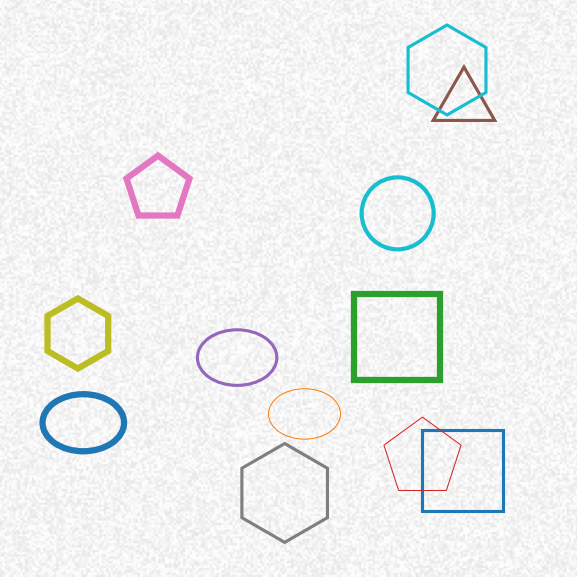[{"shape": "square", "thickness": 1.5, "radius": 0.35, "center": [0.801, 0.184]}, {"shape": "oval", "thickness": 3, "radius": 0.35, "center": [0.144, 0.267]}, {"shape": "oval", "thickness": 0.5, "radius": 0.31, "center": [0.527, 0.282]}, {"shape": "square", "thickness": 3, "radius": 0.37, "center": [0.688, 0.416]}, {"shape": "pentagon", "thickness": 0.5, "radius": 0.35, "center": [0.732, 0.207]}, {"shape": "oval", "thickness": 1.5, "radius": 0.34, "center": [0.411, 0.38]}, {"shape": "triangle", "thickness": 1.5, "radius": 0.31, "center": [0.803, 0.821]}, {"shape": "pentagon", "thickness": 3, "radius": 0.29, "center": [0.274, 0.672]}, {"shape": "hexagon", "thickness": 1.5, "radius": 0.43, "center": [0.493, 0.146]}, {"shape": "hexagon", "thickness": 3, "radius": 0.3, "center": [0.135, 0.422]}, {"shape": "circle", "thickness": 2, "radius": 0.31, "center": [0.689, 0.63]}, {"shape": "hexagon", "thickness": 1.5, "radius": 0.39, "center": [0.774, 0.878]}]